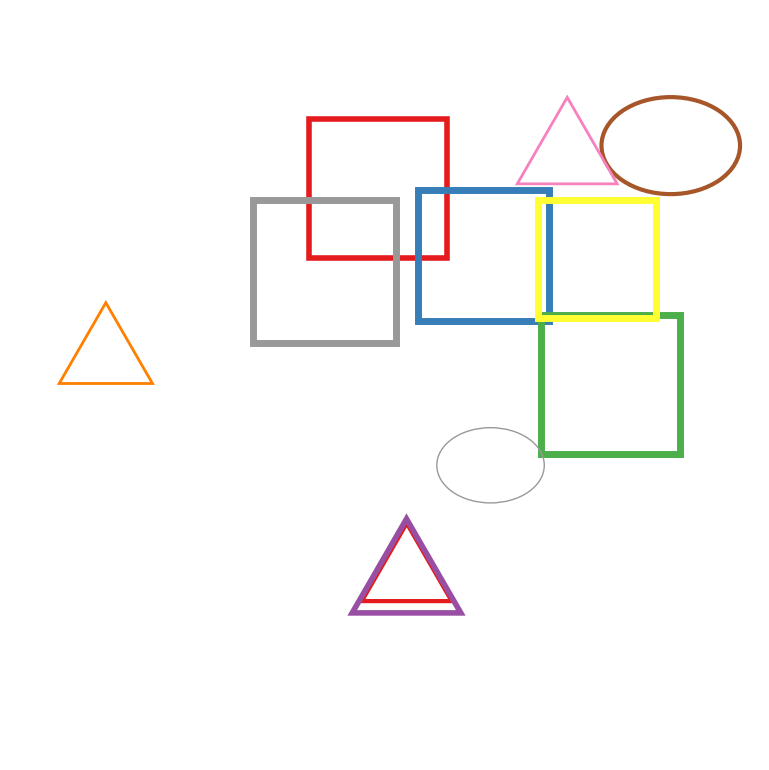[{"shape": "triangle", "thickness": 1.5, "radius": 0.34, "center": [0.528, 0.253]}, {"shape": "square", "thickness": 2, "radius": 0.45, "center": [0.491, 0.755]}, {"shape": "square", "thickness": 2.5, "radius": 0.43, "center": [0.628, 0.668]}, {"shape": "square", "thickness": 2.5, "radius": 0.45, "center": [0.793, 0.501]}, {"shape": "triangle", "thickness": 2, "radius": 0.41, "center": [0.528, 0.245]}, {"shape": "triangle", "thickness": 1, "radius": 0.35, "center": [0.137, 0.537]}, {"shape": "square", "thickness": 2.5, "radius": 0.38, "center": [0.775, 0.664]}, {"shape": "oval", "thickness": 1.5, "radius": 0.45, "center": [0.871, 0.811]}, {"shape": "triangle", "thickness": 1, "radius": 0.37, "center": [0.737, 0.799]}, {"shape": "square", "thickness": 2.5, "radius": 0.46, "center": [0.422, 0.648]}, {"shape": "oval", "thickness": 0.5, "radius": 0.35, "center": [0.637, 0.396]}]